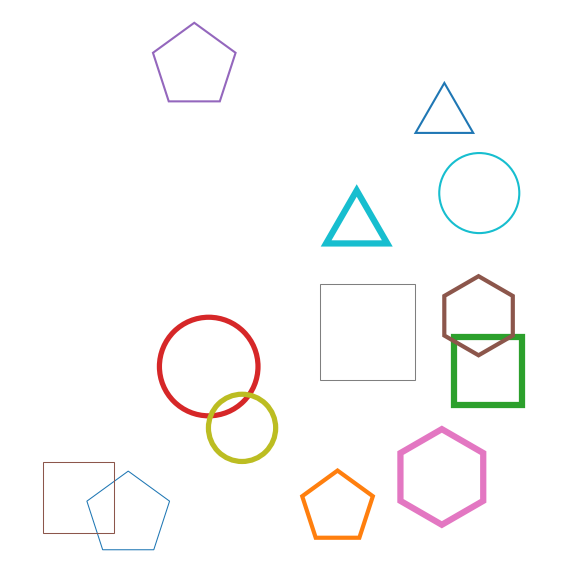[{"shape": "triangle", "thickness": 1, "radius": 0.29, "center": [0.769, 0.798]}, {"shape": "pentagon", "thickness": 0.5, "radius": 0.38, "center": [0.222, 0.108]}, {"shape": "pentagon", "thickness": 2, "radius": 0.32, "center": [0.584, 0.12]}, {"shape": "square", "thickness": 3, "radius": 0.29, "center": [0.846, 0.357]}, {"shape": "circle", "thickness": 2.5, "radius": 0.43, "center": [0.361, 0.364]}, {"shape": "pentagon", "thickness": 1, "radius": 0.38, "center": [0.336, 0.884]}, {"shape": "hexagon", "thickness": 2, "radius": 0.34, "center": [0.829, 0.452]}, {"shape": "square", "thickness": 0.5, "radius": 0.31, "center": [0.136, 0.137]}, {"shape": "hexagon", "thickness": 3, "radius": 0.41, "center": [0.765, 0.173]}, {"shape": "square", "thickness": 0.5, "radius": 0.41, "center": [0.636, 0.424]}, {"shape": "circle", "thickness": 2.5, "radius": 0.29, "center": [0.419, 0.258]}, {"shape": "triangle", "thickness": 3, "radius": 0.31, "center": [0.618, 0.608]}, {"shape": "circle", "thickness": 1, "radius": 0.35, "center": [0.83, 0.665]}]